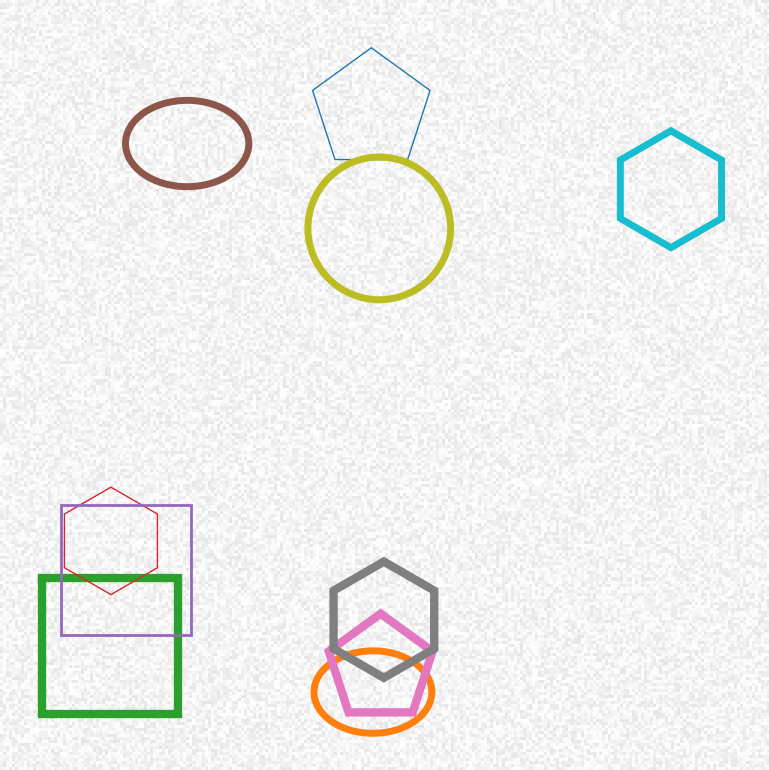[{"shape": "pentagon", "thickness": 0.5, "radius": 0.4, "center": [0.482, 0.858]}, {"shape": "oval", "thickness": 2.5, "radius": 0.38, "center": [0.484, 0.101]}, {"shape": "square", "thickness": 3, "radius": 0.44, "center": [0.143, 0.161]}, {"shape": "hexagon", "thickness": 0.5, "radius": 0.35, "center": [0.144, 0.298]}, {"shape": "square", "thickness": 1, "radius": 0.42, "center": [0.163, 0.26]}, {"shape": "oval", "thickness": 2.5, "radius": 0.4, "center": [0.243, 0.814]}, {"shape": "pentagon", "thickness": 3, "radius": 0.35, "center": [0.494, 0.132]}, {"shape": "hexagon", "thickness": 3, "radius": 0.38, "center": [0.499, 0.195]}, {"shape": "circle", "thickness": 2.5, "radius": 0.46, "center": [0.493, 0.703]}, {"shape": "hexagon", "thickness": 2.5, "radius": 0.38, "center": [0.871, 0.754]}]